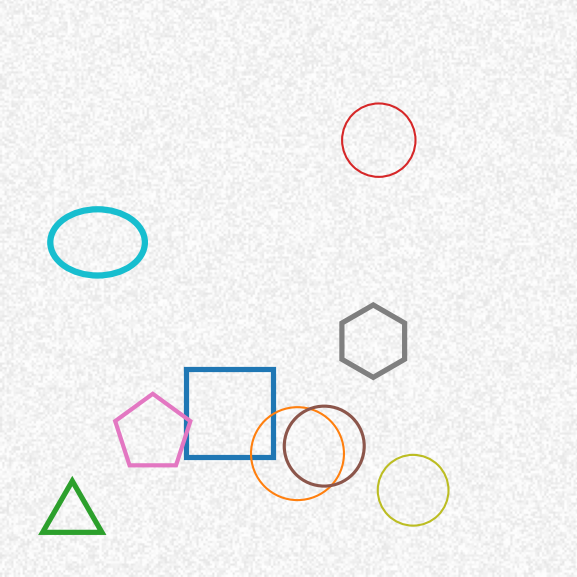[{"shape": "square", "thickness": 2.5, "radius": 0.38, "center": [0.397, 0.284]}, {"shape": "circle", "thickness": 1, "radius": 0.4, "center": [0.515, 0.214]}, {"shape": "triangle", "thickness": 2.5, "radius": 0.3, "center": [0.125, 0.107]}, {"shape": "circle", "thickness": 1, "radius": 0.32, "center": [0.656, 0.756]}, {"shape": "circle", "thickness": 1.5, "radius": 0.35, "center": [0.561, 0.227]}, {"shape": "pentagon", "thickness": 2, "radius": 0.34, "center": [0.265, 0.249]}, {"shape": "hexagon", "thickness": 2.5, "radius": 0.31, "center": [0.646, 0.408]}, {"shape": "circle", "thickness": 1, "radius": 0.31, "center": [0.715, 0.15]}, {"shape": "oval", "thickness": 3, "radius": 0.41, "center": [0.169, 0.579]}]